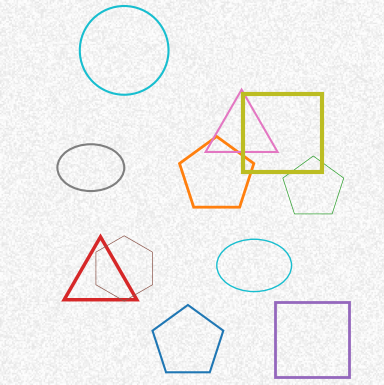[{"shape": "pentagon", "thickness": 1.5, "radius": 0.48, "center": [0.488, 0.111]}, {"shape": "pentagon", "thickness": 2, "radius": 0.51, "center": [0.563, 0.544]}, {"shape": "pentagon", "thickness": 0.5, "radius": 0.42, "center": [0.814, 0.512]}, {"shape": "triangle", "thickness": 2.5, "radius": 0.54, "center": [0.261, 0.276]}, {"shape": "square", "thickness": 2, "radius": 0.48, "center": [0.811, 0.118]}, {"shape": "hexagon", "thickness": 0.5, "radius": 0.42, "center": [0.323, 0.303]}, {"shape": "triangle", "thickness": 1.5, "radius": 0.54, "center": [0.628, 0.659]}, {"shape": "oval", "thickness": 1.5, "radius": 0.43, "center": [0.236, 0.565]}, {"shape": "square", "thickness": 3, "radius": 0.51, "center": [0.734, 0.654]}, {"shape": "circle", "thickness": 1.5, "radius": 0.58, "center": [0.322, 0.869]}, {"shape": "oval", "thickness": 1, "radius": 0.49, "center": [0.66, 0.311]}]